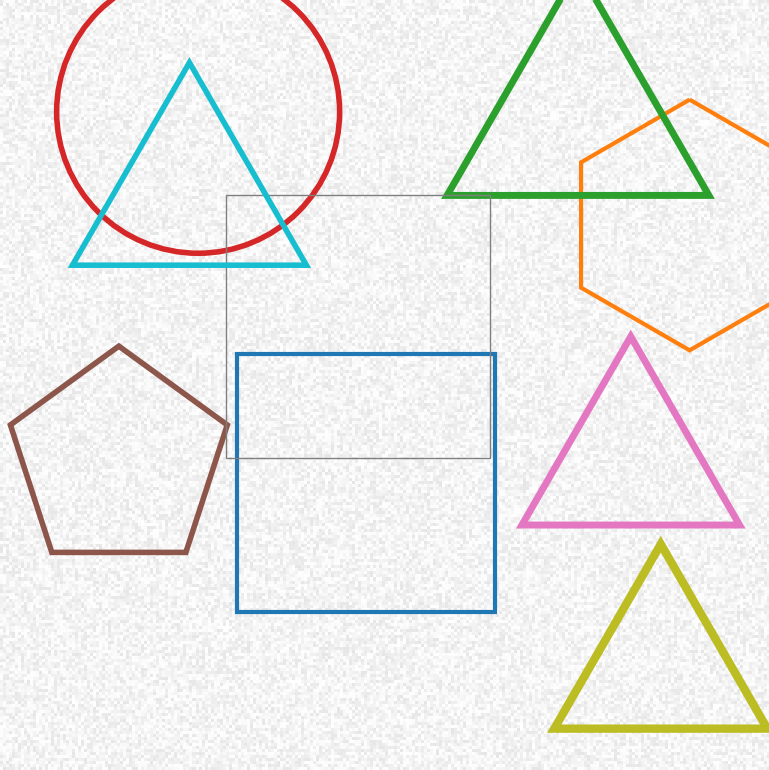[{"shape": "square", "thickness": 1.5, "radius": 0.84, "center": [0.475, 0.373]}, {"shape": "hexagon", "thickness": 1.5, "radius": 0.81, "center": [0.896, 0.708]}, {"shape": "triangle", "thickness": 2.5, "radius": 0.98, "center": [0.751, 0.844]}, {"shape": "circle", "thickness": 2, "radius": 0.92, "center": [0.257, 0.855]}, {"shape": "pentagon", "thickness": 2, "radius": 0.74, "center": [0.154, 0.402]}, {"shape": "triangle", "thickness": 2.5, "radius": 0.82, "center": [0.819, 0.4]}, {"shape": "square", "thickness": 0.5, "radius": 0.86, "center": [0.465, 0.576]}, {"shape": "triangle", "thickness": 3, "radius": 0.8, "center": [0.858, 0.134]}, {"shape": "triangle", "thickness": 2, "radius": 0.88, "center": [0.246, 0.743]}]